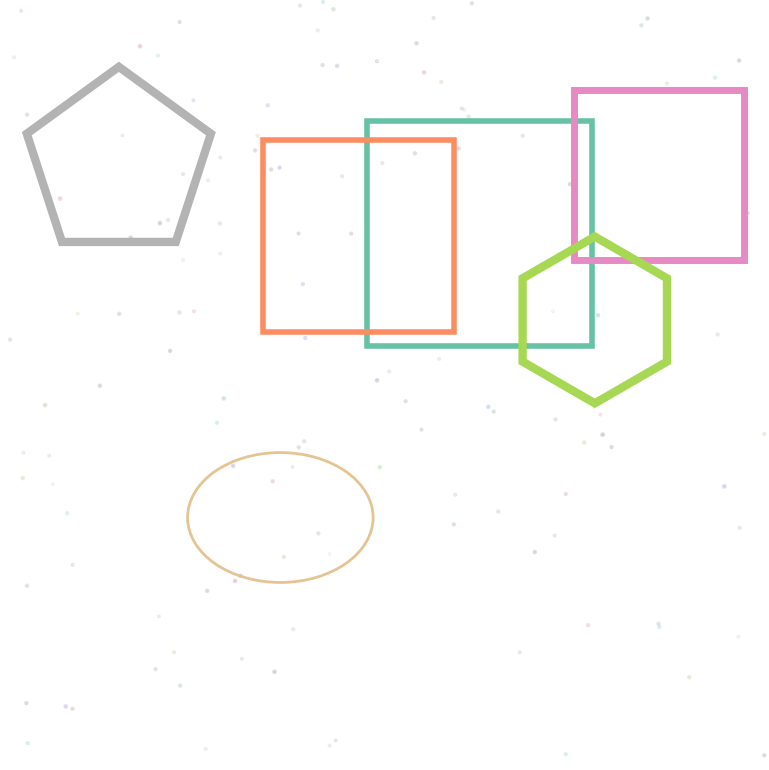[{"shape": "square", "thickness": 2, "radius": 0.73, "center": [0.623, 0.697]}, {"shape": "square", "thickness": 2, "radius": 0.62, "center": [0.465, 0.693]}, {"shape": "square", "thickness": 2.5, "radius": 0.55, "center": [0.856, 0.773]}, {"shape": "hexagon", "thickness": 3, "radius": 0.54, "center": [0.772, 0.584]}, {"shape": "oval", "thickness": 1, "radius": 0.6, "center": [0.364, 0.328]}, {"shape": "pentagon", "thickness": 3, "radius": 0.63, "center": [0.154, 0.788]}]